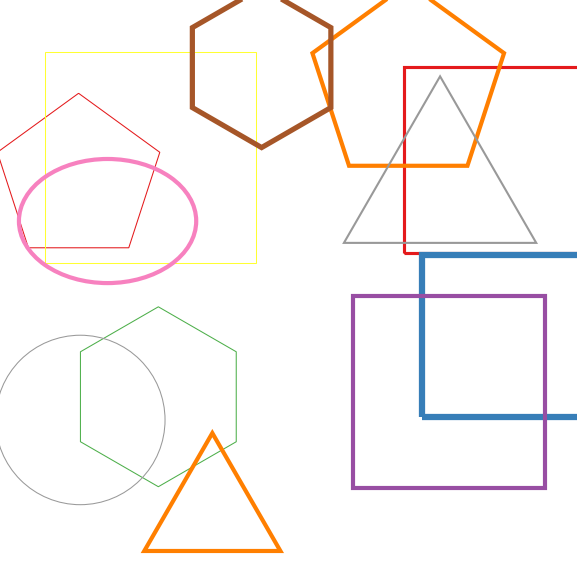[{"shape": "pentagon", "thickness": 0.5, "radius": 0.74, "center": [0.136, 0.69]}, {"shape": "square", "thickness": 1.5, "radius": 0.81, "center": [0.861, 0.722]}, {"shape": "square", "thickness": 3, "radius": 0.7, "center": [0.87, 0.417]}, {"shape": "hexagon", "thickness": 0.5, "radius": 0.78, "center": [0.274, 0.312]}, {"shape": "square", "thickness": 2, "radius": 0.83, "center": [0.778, 0.32]}, {"shape": "triangle", "thickness": 2, "radius": 0.68, "center": [0.368, 0.113]}, {"shape": "pentagon", "thickness": 2, "radius": 0.87, "center": [0.707, 0.853]}, {"shape": "square", "thickness": 0.5, "radius": 0.91, "center": [0.26, 0.727]}, {"shape": "hexagon", "thickness": 2.5, "radius": 0.69, "center": [0.453, 0.882]}, {"shape": "oval", "thickness": 2, "radius": 0.77, "center": [0.186, 0.616]}, {"shape": "circle", "thickness": 0.5, "radius": 0.73, "center": [0.139, 0.272]}, {"shape": "triangle", "thickness": 1, "radius": 0.96, "center": [0.762, 0.675]}]